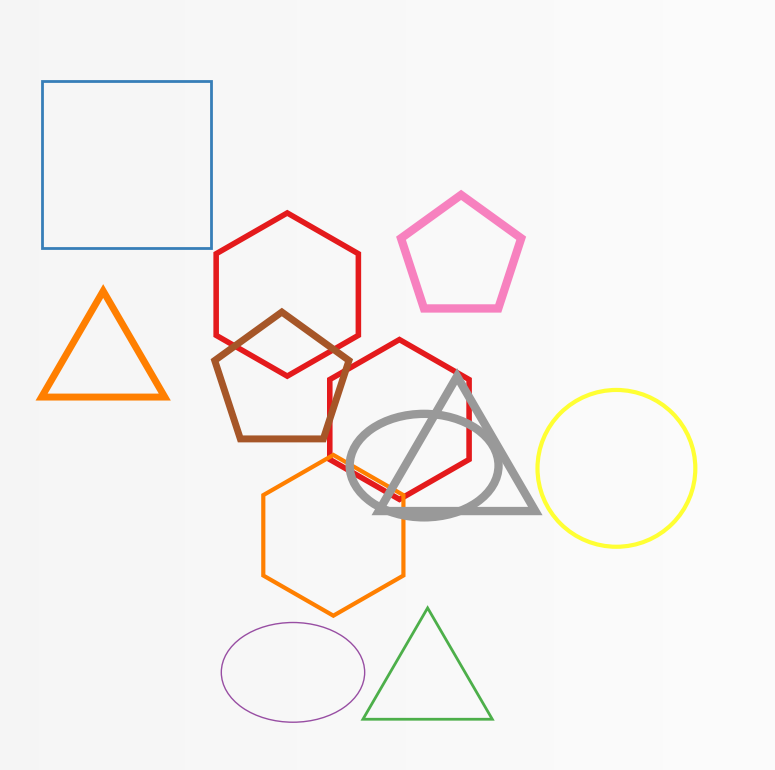[{"shape": "hexagon", "thickness": 2, "radius": 0.53, "center": [0.371, 0.617]}, {"shape": "hexagon", "thickness": 2, "radius": 0.52, "center": [0.515, 0.455]}, {"shape": "square", "thickness": 1, "radius": 0.54, "center": [0.163, 0.786]}, {"shape": "triangle", "thickness": 1, "radius": 0.48, "center": [0.552, 0.114]}, {"shape": "oval", "thickness": 0.5, "radius": 0.46, "center": [0.378, 0.127]}, {"shape": "triangle", "thickness": 2.5, "radius": 0.46, "center": [0.133, 0.53]}, {"shape": "hexagon", "thickness": 1.5, "radius": 0.52, "center": [0.43, 0.305]}, {"shape": "circle", "thickness": 1.5, "radius": 0.51, "center": [0.795, 0.392]}, {"shape": "pentagon", "thickness": 2.5, "radius": 0.46, "center": [0.364, 0.504]}, {"shape": "pentagon", "thickness": 3, "radius": 0.41, "center": [0.595, 0.665]}, {"shape": "oval", "thickness": 3, "radius": 0.48, "center": [0.547, 0.395]}, {"shape": "triangle", "thickness": 3, "radius": 0.58, "center": [0.59, 0.395]}]